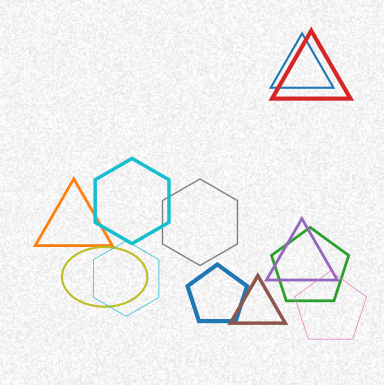[{"shape": "triangle", "thickness": 1.5, "radius": 0.47, "center": [0.785, 0.819]}, {"shape": "pentagon", "thickness": 3, "radius": 0.41, "center": [0.564, 0.232]}, {"shape": "triangle", "thickness": 2, "radius": 0.58, "center": [0.192, 0.42]}, {"shape": "pentagon", "thickness": 2, "radius": 0.53, "center": [0.806, 0.304]}, {"shape": "triangle", "thickness": 3, "radius": 0.59, "center": [0.808, 0.803]}, {"shape": "triangle", "thickness": 2, "radius": 0.53, "center": [0.784, 0.326]}, {"shape": "triangle", "thickness": 2.5, "radius": 0.41, "center": [0.67, 0.202]}, {"shape": "pentagon", "thickness": 0.5, "radius": 0.49, "center": [0.859, 0.198]}, {"shape": "hexagon", "thickness": 1, "radius": 0.56, "center": [0.519, 0.423]}, {"shape": "oval", "thickness": 1.5, "radius": 0.55, "center": [0.272, 0.281]}, {"shape": "hexagon", "thickness": 2.5, "radius": 0.55, "center": [0.343, 0.478]}, {"shape": "hexagon", "thickness": 0.5, "radius": 0.49, "center": [0.328, 0.276]}]